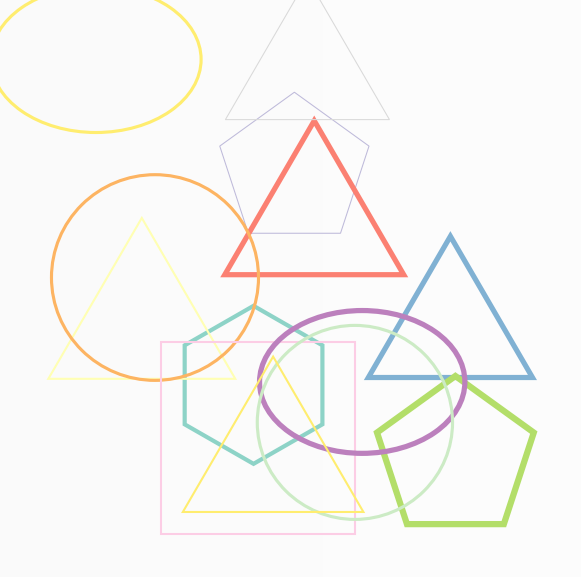[{"shape": "hexagon", "thickness": 2, "radius": 0.68, "center": [0.436, 0.333]}, {"shape": "triangle", "thickness": 1, "radius": 0.93, "center": [0.244, 0.436]}, {"shape": "pentagon", "thickness": 0.5, "radius": 0.67, "center": [0.506, 0.704]}, {"shape": "triangle", "thickness": 2.5, "radius": 0.89, "center": [0.541, 0.612]}, {"shape": "triangle", "thickness": 2.5, "radius": 0.82, "center": [0.775, 0.427]}, {"shape": "circle", "thickness": 1.5, "radius": 0.89, "center": [0.267, 0.519]}, {"shape": "pentagon", "thickness": 3, "radius": 0.71, "center": [0.783, 0.206]}, {"shape": "square", "thickness": 1, "radius": 0.83, "center": [0.444, 0.241]}, {"shape": "triangle", "thickness": 0.5, "radius": 0.81, "center": [0.529, 0.873]}, {"shape": "oval", "thickness": 2.5, "radius": 0.88, "center": [0.623, 0.338]}, {"shape": "circle", "thickness": 1.5, "radius": 0.84, "center": [0.611, 0.268]}, {"shape": "triangle", "thickness": 1, "radius": 0.9, "center": [0.47, 0.202]}, {"shape": "oval", "thickness": 1.5, "radius": 0.9, "center": [0.165, 0.896]}]